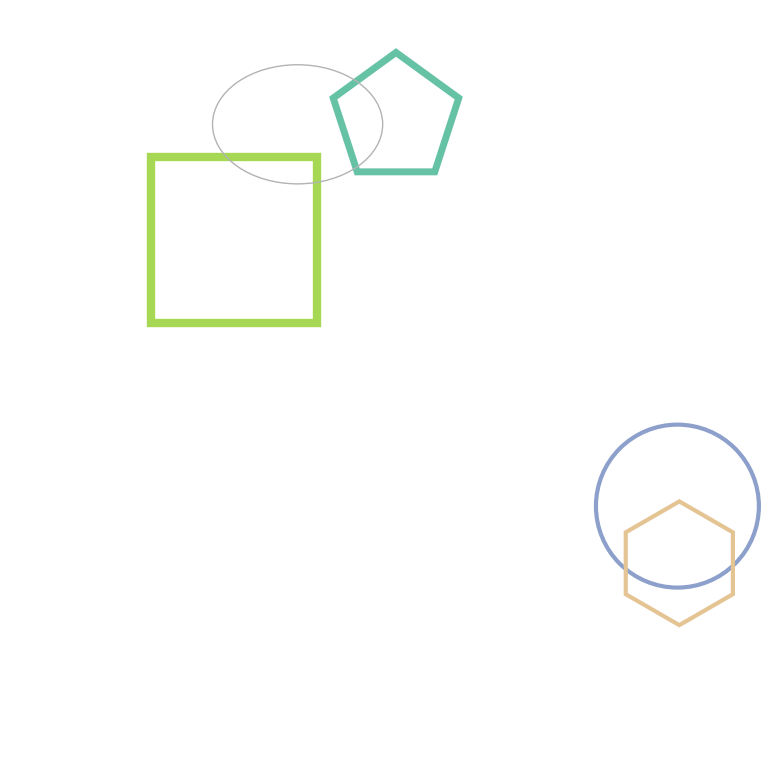[{"shape": "pentagon", "thickness": 2.5, "radius": 0.43, "center": [0.514, 0.846]}, {"shape": "circle", "thickness": 1.5, "radius": 0.53, "center": [0.88, 0.343]}, {"shape": "square", "thickness": 3, "radius": 0.54, "center": [0.304, 0.688]}, {"shape": "hexagon", "thickness": 1.5, "radius": 0.4, "center": [0.882, 0.268]}, {"shape": "oval", "thickness": 0.5, "radius": 0.55, "center": [0.386, 0.839]}]